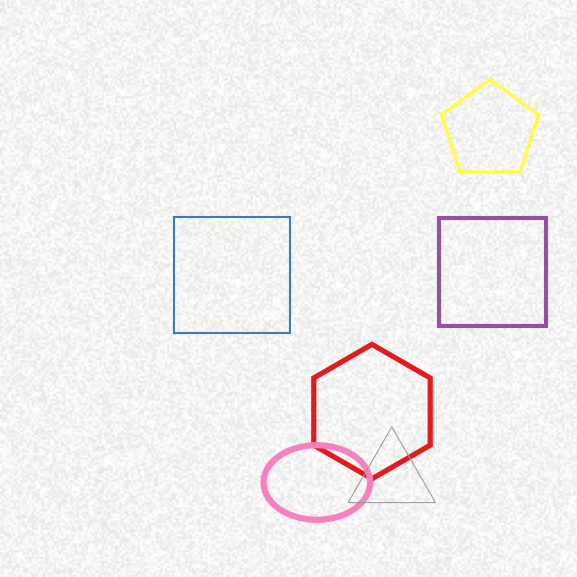[{"shape": "hexagon", "thickness": 2.5, "radius": 0.58, "center": [0.644, 0.286]}, {"shape": "square", "thickness": 1, "radius": 0.5, "center": [0.402, 0.522]}, {"shape": "square", "thickness": 2, "radius": 0.47, "center": [0.852, 0.528]}, {"shape": "pentagon", "thickness": 1.5, "radius": 0.44, "center": [0.849, 0.773]}, {"shape": "oval", "thickness": 3, "radius": 0.46, "center": [0.549, 0.164]}, {"shape": "triangle", "thickness": 0.5, "radius": 0.44, "center": [0.678, 0.173]}]